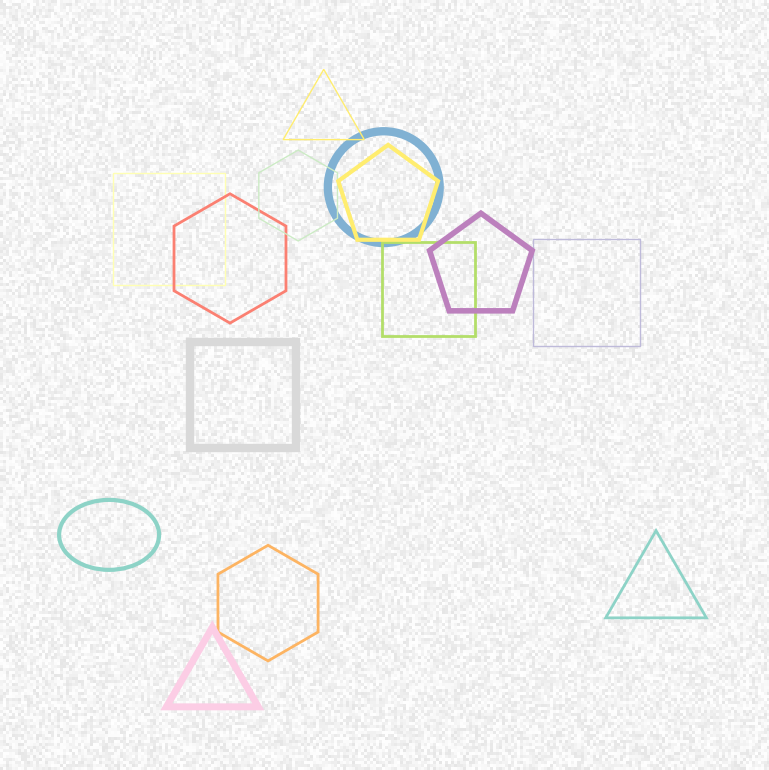[{"shape": "oval", "thickness": 1.5, "radius": 0.32, "center": [0.142, 0.305]}, {"shape": "triangle", "thickness": 1, "radius": 0.38, "center": [0.852, 0.235]}, {"shape": "square", "thickness": 0.5, "radius": 0.36, "center": [0.219, 0.703]}, {"shape": "square", "thickness": 0.5, "radius": 0.35, "center": [0.761, 0.62]}, {"shape": "hexagon", "thickness": 1, "radius": 0.42, "center": [0.299, 0.664]}, {"shape": "circle", "thickness": 3, "radius": 0.36, "center": [0.498, 0.757]}, {"shape": "hexagon", "thickness": 1, "radius": 0.38, "center": [0.348, 0.217]}, {"shape": "square", "thickness": 1, "radius": 0.3, "center": [0.556, 0.625]}, {"shape": "triangle", "thickness": 2.5, "radius": 0.34, "center": [0.276, 0.116]}, {"shape": "square", "thickness": 3, "radius": 0.34, "center": [0.315, 0.487]}, {"shape": "pentagon", "thickness": 2, "radius": 0.35, "center": [0.625, 0.653]}, {"shape": "hexagon", "thickness": 0.5, "radius": 0.29, "center": [0.387, 0.746]}, {"shape": "triangle", "thickness": 0.5, "radius": 0.3, "center": [0.42, 0.849]}, {"shape": "pentagon", "thickness": 1.5, "radius": 0.34, "center": [0.504, 0.744]}]